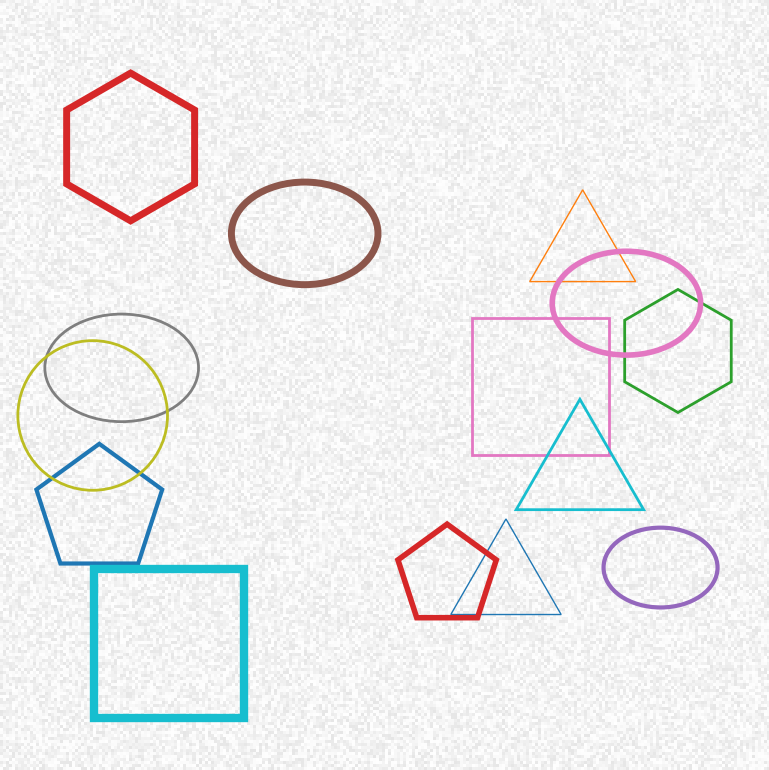[{"shape": "triangle", "thickness": 0.5, "radius": 0.41, "center": [0.657, 0.243]}, {"shape": "pentagon", "thickness": 1.5, "radius": 0.43, "center": [0.129, 0.338]}, {"shape": "triangle", "thickness": 0.5, "radius": 0.4, "center": [0.757, 0.674]}, {"shape": "hexagon", "thickness": 1, "radius": 0.4, "center": [0.88, 0.544]}, {"shape": "pentagon", "thickness": 2, "radius": 0.34, "center": [0.581, 0.252]}, {"shape": "hexagon", "thickness": 2.5, "radius": 0.48, "center": [0.17, 0.809]}, {"shape": "oval", "thickness": 1.5, "radius": 0.37, "center": [0.858, 0.263]}, {"shape": "oval", "thickness": 2.5, "radius": 0.48, "center": [0.396, 0.697]}, {"shape": "oval", "thickness": 2, "radius": 0.48, "center": [0.813, 0.606]}, {"shape": "square", "thickness": 1, "radius": 0.44, "center": [0.703, 0.498]}, {"shape": "oval", "thickness": 1, "radius": 0.5, "center": [0.158, 0.522]}, {"shape": "circle", "thickness": 1, "radius": 0.49, "center": [0.12, 0.46]}, {"shape": "triangle", "thickness": 1, "radius": 0.48, "center": [0.753, 0.386]}, {"shape": "square", "thickness": 3, "radius": 0.48, "center": [0.22, 0.164]}]